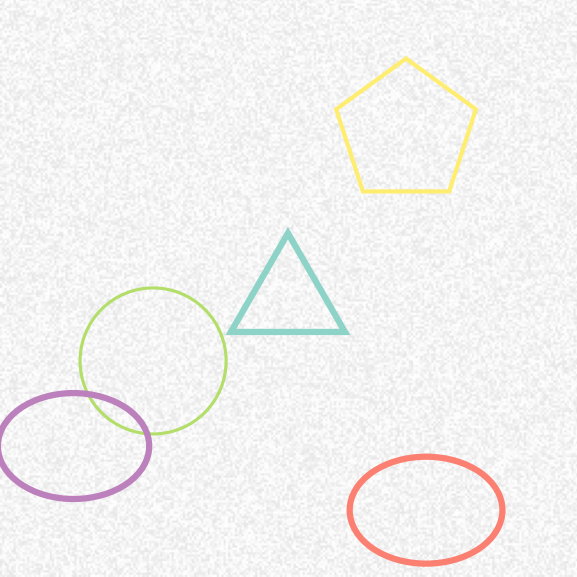[{"shape": "triangle", "thickness": 3, "radius": 0.57, "center": [0.499, 0.481]}, {"shape": "oval", "thickness": 3, "radius": 0.66, "center": [0.738, 0.116]}, {"shape": "circle", "thickness": 1.5, "radius": 0.63, "center": [0.265, 0.374]}, {"shape": "oval", "thickness": 3, "radius": 0.66, "center": [0.127, 0.227]}, {"shape": "pentagon", "thickness": 2, "radius": 0.64, "center": [0.703, 0.771]}]